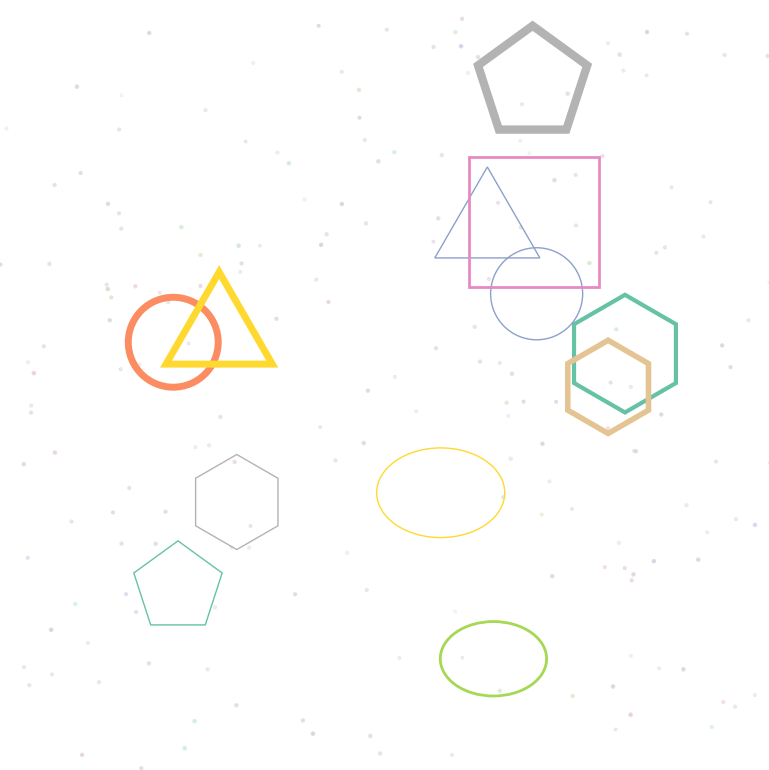[{"shape": "pentagon", "thickness": 0.5, "radius": 0.3, "center": [0.231, 0.237]}, {"shape": "hexagon", "thickness": 1.5, "radius": 0.38, "center": [0.812, 0.541]}, {"shape": "circle", "thickness": 2.5, "radius": 0.29, "center": [0.225, 0.556]}, {"shape": "circle", "thickness": 0.5, "radius": 0.3, "center": [0.697, 0.618]}, {"shape": "triangle", "thickness": 0.5, "radius": 0.39, "center": [0.633, 0.704]}, {"shape": "square", "thickness": 1, "radius": 0.42, "center": [0.694, 0.712]}, {"shape": "oval", "thickness": 1, "radius": 0.35, "center": [0.641, 0.144]}, {"shape": "oval", "thickness": 0.5, "radius": 0.42, "center": [0.572, 0.36]}, {"shape": "triangle", "thickness": 2.5, "radius": 0.4, "center": [0.285, 0.567]}, {"shape": "hexagon", "thickness": 2, "radius": 0.3, "center": [0.79, 0.498]}, {"shape": "hexagon", "thickness": 0.5, "radius": 0.31, "center": [0.308, 0.348]}, {"shape": "pentagon", "thickness": 3, "radius": 0.37, "center": [0.692, 0.892]}]